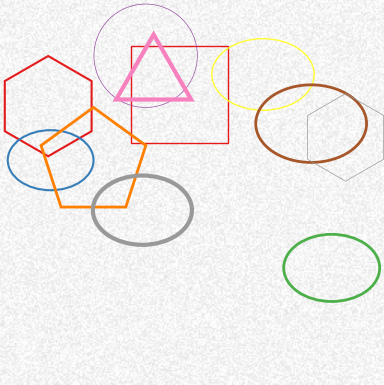[{"shape": "square", "thickness": 1, "radius": 0.63, "center": [0.466, 0.754]}, {"shape": "hexagon", "thickness": 1.5, "radius": 0.65, "center": [0.125, 0.724]}, {"shape": "oval", "thickness": 1.5, "radius": 0.56, "center": [0.132, 0.584]}, {"shape": "oval", "thickness": 2, "radius": 0.62, "center": [0.862, 0.304]}, {"shape": "circle", "thickness": 0.5, "radius": 0.67, "center": [0.378, 0.855]}, {"shape": "pentagon", "thickness": 2, "radius": 0.72, "center": [0.243, 0.578]}, {"shape": "oval", "thickness": 1, "radius": 0.66, "center": [0.683, 0.807]}, {"shape": "oval", "thickness": 2, "radius": 0.72, "center": [0.808, 0.679]}, {"shape": "triangle", "thickness": 3, "radius": 0.56, "center": [0.399, 0.798]}, {"shape": "hexagon", "thickness": 0.5, "radius": 0.57, "center": [0.898, 0.643]}, {"shape": "oval", "thickness": 3, "radius": 0.64, "center": [0.37, 0.454]}]